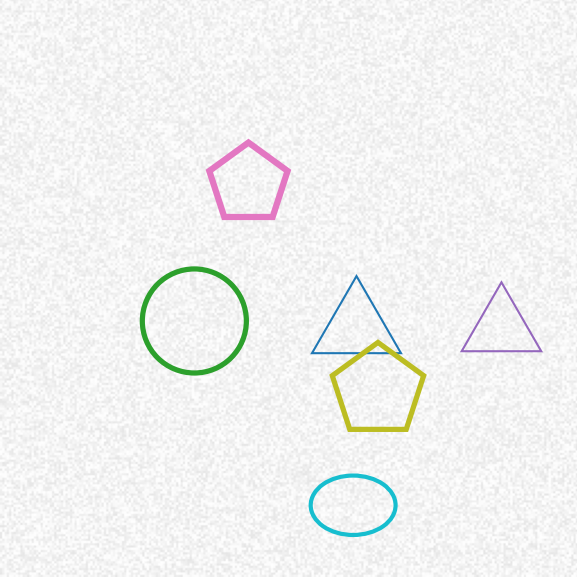[{"shape": "triangle", "thickness": 1, "radius": 0.44, "center": [0.617, 0.432]}, {"shape": "circle", "thickness": 2.5, "radius": 0.45, "center": [0.337, 0.443]}, {"shape": "triangle", "thickness": 1, "radius": 0.4, "center": [0.868, 0.431]}, {"shape": "pentagon", "thickness": 3, "radius": 0.36, "center": [0.43, 0.681]}, {"shape": "pentagon", "thickness": 2.5, "radius": 0.42, "center": [0.655, 0.323]}, {"shape": "oval", "thickness": 2, "radius": 0.37, "center": [0.611, 0.124]}]